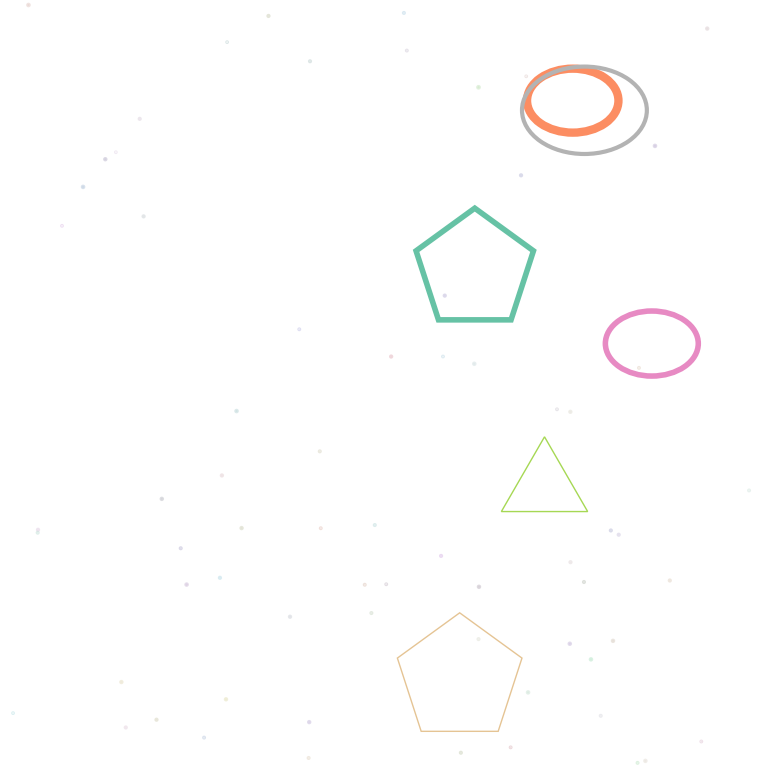[{"shape": "pentagon", "thickness": 2, "radius": 0.4, "center": [0.617, 0.649]}, {"shape": "oval", "thickness": 3, "radius": 0.3, "center": [0.744, 0.869]}, {"shape": "oval", "thickness": 2, "radius": 0.3, "center": [0.847, 0.554]}, {"shape": "triangle", "thickness": 0.5, "radius": 0.32, "center": [0.707, 0.368]}, {"shape": "pentagon", "thickness": 0.5, "radius": 0.43, "center": [0.597, 0.119]}, {"shape": "oval", "thickness": 1.5, "radius": 0.41, "center": [0.759, 0.857]}]